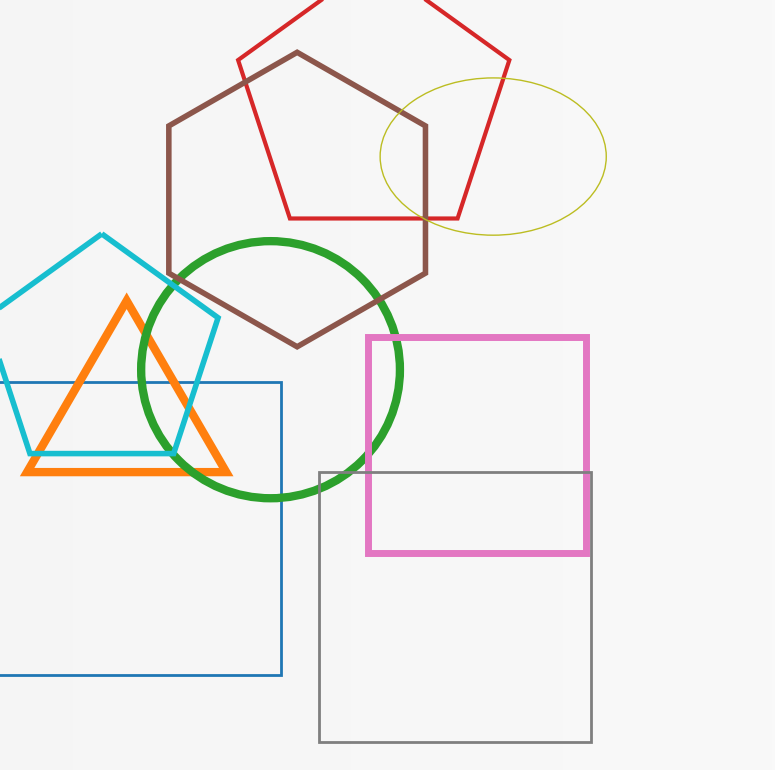[{"shape": "square", "thickness": 1, "radius": 0.95, "center": [0.172, 0.314]}, {"shape": "triangle", "thickness": 3, "radius": 0.74, "center": [0.163, 0.461]}, {"shape": "circle", "thickness": 3, "radius": 0.83, "center": [0.349, 0.52]}, {"shape": "pentagon", "thickness": 1.5, "radius": 0.92, "center": [0.482, 0.865]}, {"shape": "hexagon", "thickness": 2, "radius": 0.96, "center": [0.383, 0.741]}, {"shape": "square", "thickness": 2.5, "radius": 0.7, "center": [0.616, 0.422]}, {"shape": "square", "thickness": 1, "radius": 0.88, "center": [0.587, 0.211]}, {"shape": "oval", "thickness": 0.5, "radius": 0.73, "center": [0.636, 0.797]}, {"shape": "pentagon", "thickness": 2, "radius": 0.79, "center": [0.131, 0.539]}]